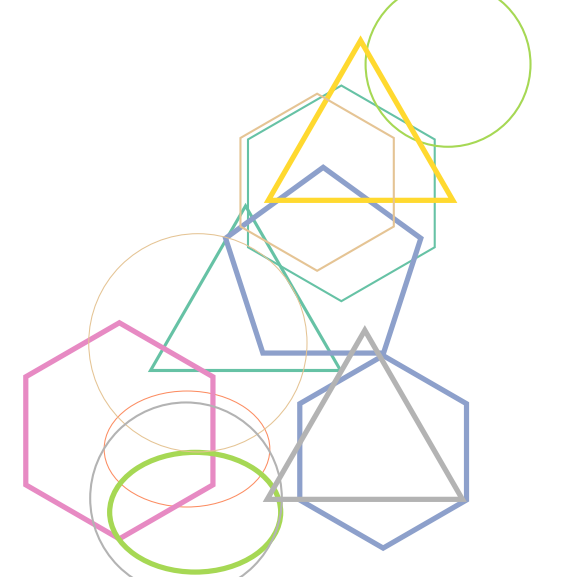[{"shape": "triangle", "thickness": 1.5, "radius": 0.95, "center": [0.425, 0.453]}, {"shape": "hexagon", "thickness": 1, "radius": 0.93, "center": [0.591, 0.664]}, {"shape": "oval", "thickness": 0.5, "radius": 0.72, "center": [0.324, 0.222]}, {"shape": "pentagon", "thickness": 2.5, "radius": 0.89, "center": [0.56, 0.532]}, {"shape": "hexagon", "thickness": 2.5, "radius": 0.83, "center": [0.663, 0.217]}, {"shape": "hexagon", "thickness": 2.5, "radius": 0.94, "center": [0.207, 0.253]}, {"shape": "oval", "thickness": 2.5, "radius": 0.74, "center": [0.338, 0.112]}, {"shape": "circle", "thickness": 1, "radius": 0.71, "center": [0.776, 0.888]}, {"shape": "triangle", "thickness": 2.5, "radius": 0.92, "center": [0.624, 0.744]}, {"shape": "hexagon", "thickness": 1, "radius": 0.77, "center": [0.549, 0.684]}, {"shape": "circle", "thickness": 0.5, "radius": 0.94, "center": [0.343, 0.406]}, {"shape": "triangle", "thickness": 2.5, "radius": 0.98, "center": [0.632, 0.232]}, {"shape": "circle", "thickness": 1, "radius": 0.83, "center": [0.322, 0.136]}]